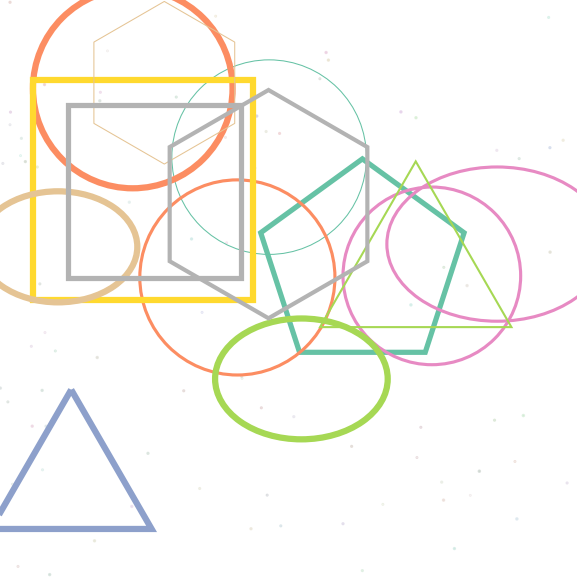[{"shape": "circle", "thickness": 0.5, "radius": 0.84, "center": [0.466, 0.727]}, {"shape": "pentagon", "thickness": 2.5, "radius": 0.93, "center": [0.628, 0.539]}, {"shape": "circle", "thickness": 3, "radius": 0.86, "center": [0.23, 0.846]}, {"shape": "circle", "thickness": 1.5, "radius": 0.84, "center": [0.411, 0.519]}, {"shape": "triangle", "thickness": 3, "radius": 0.8, "center": [0.123, 0.164]}, {"shape": "circle", "thickness": 1.5, "radius": 0.77, "center": [0.748, 0.521]}, {"shape": "oval", "thickness": 1.5, "radius": 0.95, "center": [0.861, 0.576]}, {"shape": "oval", "thickness": 3, "radius": 0.75, "center": [0.522, 0.343]}, {"shape": "triangle", "thickness": 1, "radius": 0.96, "center": [0.72, 0.528]}, {"shape": "square", "thickness": 3, "radius": 0.95, "center": [0.248, 0.671]}, {"shape": "hexagon", "thickness": 0.5, "radius": 0.7, "center": [0.285, 0.856]}, {"shape": "oval", "thickness": 3, "radius": 0.69, "center": [0.1, 0.572]}, {"shape": "square", "thickness": 2.5, "radius": 0.75, "center": [0.268, 0.667]}, {"shape": "hexagon", "thickness": 2, "radius": 0.99, "center": [0.465, 0.646]}]